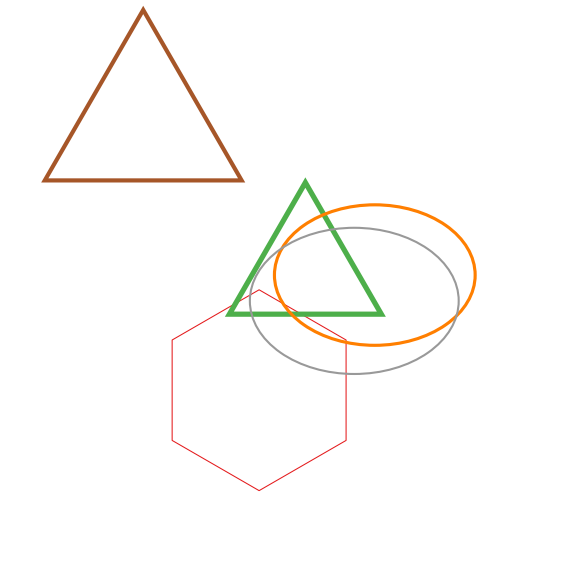[{"shape": "hexagon", "thickness": 0.5, "radius": 0.87, "center": [0.449, 0.323]}, {"shape": "triangle", "thickness": 2.5, "radius": 0.76, "center": [0.529, 0.531]}, {"shape": "oval", "thickness": 1.5, "radius": 0.87, "center": [0.649, 0.523]}, {"shape": "triangle", "thickness": 2, "radius": 0.98, "center": [0.248, 0.785]}, {"shape": "oval", "thickness": 1, "radius": 0.9, "center": [0.613, 0.478]}]